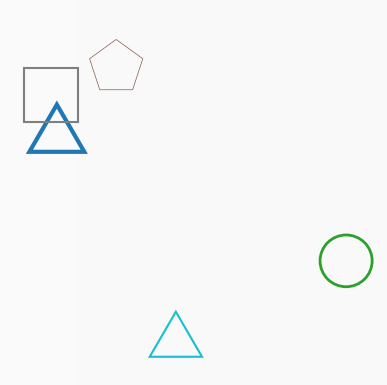[{"shape": "triangle", "thickness": 3, "radius": 0.41, "center": [0.147, 0.647]}, {"shape": "circle", "thickness": 2, "radius": 0.34, "center": [0.893, 0.322]}, {"shape": "pentagon", "thickness": 0.5, "radius": 0.36, "center": [0.3, 0.825]}, {"shape": "square", "thickness": 1.5, "radius": 0.35, "center": [0.131, 0.752]}, {"shape": "triangle", "thickness": 1.5, "radius": 0.39, "center": [0.454, 0.112]}]